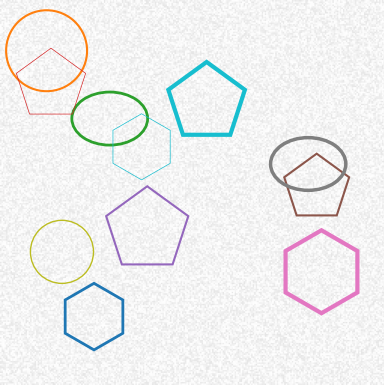[{"shape": "hexagon", "thickness": 2, "radius": 0.43, "center": [0.244, 0.178]}, {"shape": "circle", "thickness": 1.5, "radius": 0.53, "center": [0.121, 0.868]}, {"shape": "oval", "thickness": 2, "radius": 0.49, "center": [0.285, 0.692]}, {"shape": "pentagon", "thickness": 0.5, "radius": 0.47, "center": [0.132, 0.78]}, {"shape": "pentagon", "thickness": 1.5, "radius": 0.56, "center": [0.382, 0.404]}, {"shape": "pentagon", "thickness": 1.5, "radius": 0.44, "center": [0.823, 0.512]}, {"shape": "hexagon", "thickness": 3, "radius": 0.54, "center": [0.835, 0.294]}, {"shape": "oval", "thickness": 2.5, "radius": 0.49, "center": [0.801, 0.574]}, {"shape": "circle", "thickness": 1, "radius": 0.41, "center": [0.161, 0.346]}, {"shape": "pentagon", "thickness": 3, "radius": 0.52, "center": [0.537, 0.734]}, {"shape": "hexagon", "thickness": 0.5, "radius": 0.43, "center": [0.368, 0.619]}]